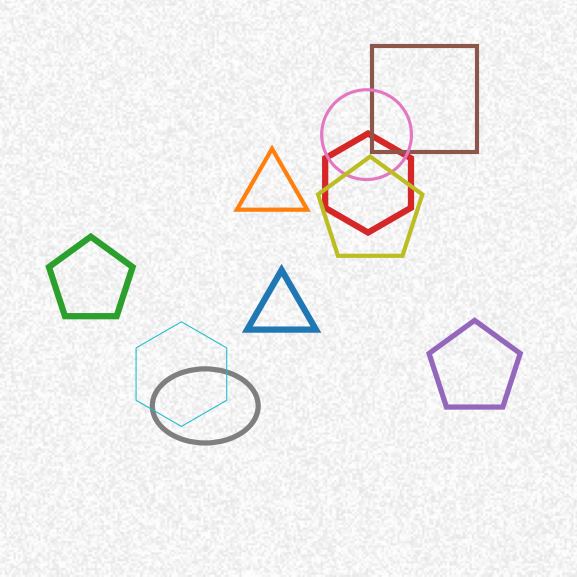[{"shape": "triangle", "thickness": 3, "radius": 0.34, "center": [0.488, 0.463]}, {"shape": "triangle", "thickness": 2, "radius": 0.35, "center": [0.471, 0.671]}, {"shape": "pentagon", "thickness": 3, "radius": 0.38, "center": [0.157, 0.513]}, {"shape": "hexagon", "thickness": 3, "radius": 0.43, "center": [0.637, 0.682]}, {"shape": "pentagon", "thickness": 2.5, "radius": 0.41, "center": [0.822, 0.361]}, {"shape": "square", "thickness": 2, "radius": 0.46, "center": [0.735, 0.827]}, {"shape": "circle", "thickness": 1.5, "radius": 0.39, "center": [0.635, 0.766]}, {"shape": "oval", "thickness": 2.5, "radius": 0.46, "center": [0.355, 0.296]}, {"shape": "pentagon", "thickness": 2, "radius": 0.48, "center": [0.641, 0.633]}, {"shape": "hexagon", "thickness": 0.5, "radius": 0.45, "center": [0.314, 0.351]}]